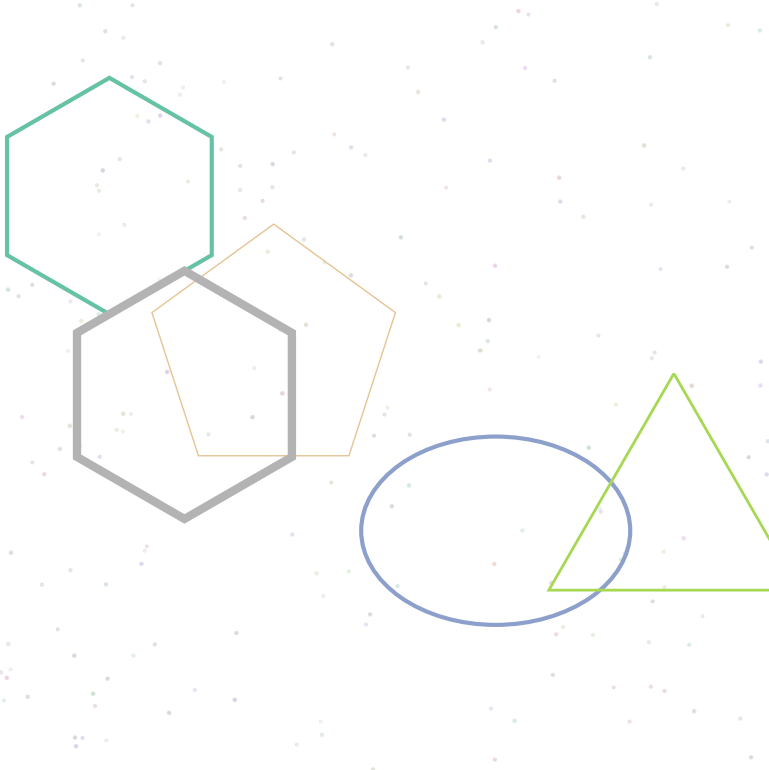[{"shape": "hexagon", "thickness": 1.5, "radius": 0.77, "center": [0.142, 0.745]}, {"shape": "oval", "thickness": 1.5, "radius": 0.87, "center": [0.644, 0.311]}, {"shape": "triangle", "thickness": 1, "radius": 0.94, "center": [0.875, 0.327]}, {"shape": "pentagon", "thickness": 0.5, "radius": 0.83, "center": [0.355, 0.543]}, {"shape": "hexagon", "thickness": 3, "radius": 0.81, "center": [0.24, 0.487]}]